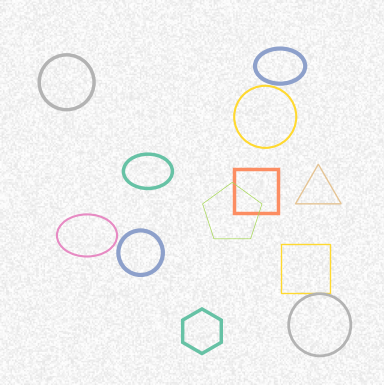[{"shape": "hexagon", "thickness": 2.5, "radius": 0.29, "center": [0.525, 0.14]}, {"shape": "oval", "thickness": 2.5, "radius": 0.32, "center": [0.384, 0.555]}, {"shape": "square", "thickness": 2.5, "radius": 0.29, "center": [0.664, 0.503]}, {"shape": "oval", "thickness": 3, "radius": 0.33, "center": [0.728, 0.828]}, {"shape": "circle", "thickness": 3, "radius": 0.29, "center": [0.365, 0.344]}, {"shape": "oval", "thickness": 1.5, "radius": 0.39, "center": [0.226, 0.388]}, {"shape": "pentagon", "thickness": 0.5, "radius": 0.41, "center": [0.603, 0.445]}, {"shape": "circle", "thickness": 1.5, "radius": 0.4, "center": [0.689, 0.697]}, {"shape": "square", "thickness": 1, "radius": 0.32, "center": [0.794, 0.303]}, {"shape": "triangle", "thickness": 1, "radius": 0.34, "center": [0.827, 0.505]}, {"shape": "circle", "thickness": 2.5, "radius": 0.36, "center": [0.173, 0.786]}, {"shape": "circle", "thickness": 2, "radius": 0.4, "center": [0.831, 0.156]}]